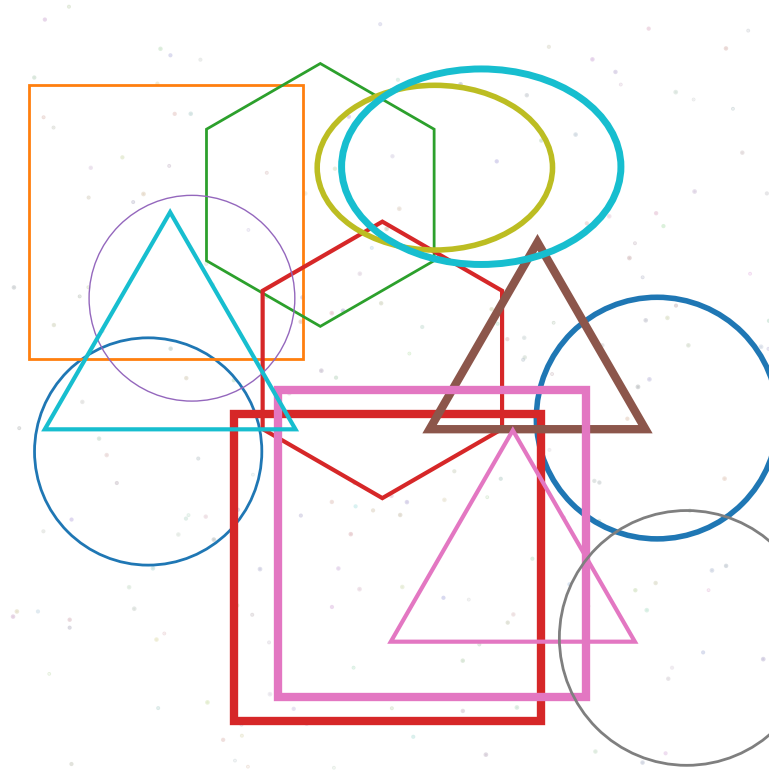[{"shape": "circle", "thickness": 1, "radius": 0.74, "center": [0.192, 0.414]}, {"shape": "circle", "thickness": 2, "radius": 0.78, "center": [0.853, 0.457]}, {"shape": "square", "thickness": 1, "radius": 0.89, "center": [0.215, 0.712]}, {"shape": "hexagon", "thickness": 1, "radius": 0.85, "center": [0.416, 0.747]}, {"shape": "hexagon", "thickness": 1.5, "radius": 0.9, "center": [0.497, 0.533]}, {"shape": "square", "thickness": 3, "radius": 1.0, "center": [0.503, 0.262]}, {"shape": "circle", "thickness": 0.5, "radius": 0.67, "center": [0.249, 0.613]}, {"shape": "triangle", "thickness": 3, "radius": 0.81, "center": [0.698, 0.524]}, {"shape": "square", "thickness": 3, "radius": 1.0, "center": [0.561, 0.294]}, {"shape": "triangle", "thickness": 1.5, "radius": 0.92, "center": [0.666, 0.258]}, {"shape": "circle", "thickness": 1, "radius": 0.83, "center": [0.892, 0.172]}, {"shape": "oval", "thickness": 2, "radius": 0.76, "center": [0.565, 0.782]}, {"shape": "oval", "thickness": 2.5, "radius": 0.91, "center": [0.625, 0.783]}, {"shape": "triangle", "thickness": 1.5, "radius": 0.94, "center": [0.221, 0.536]}]